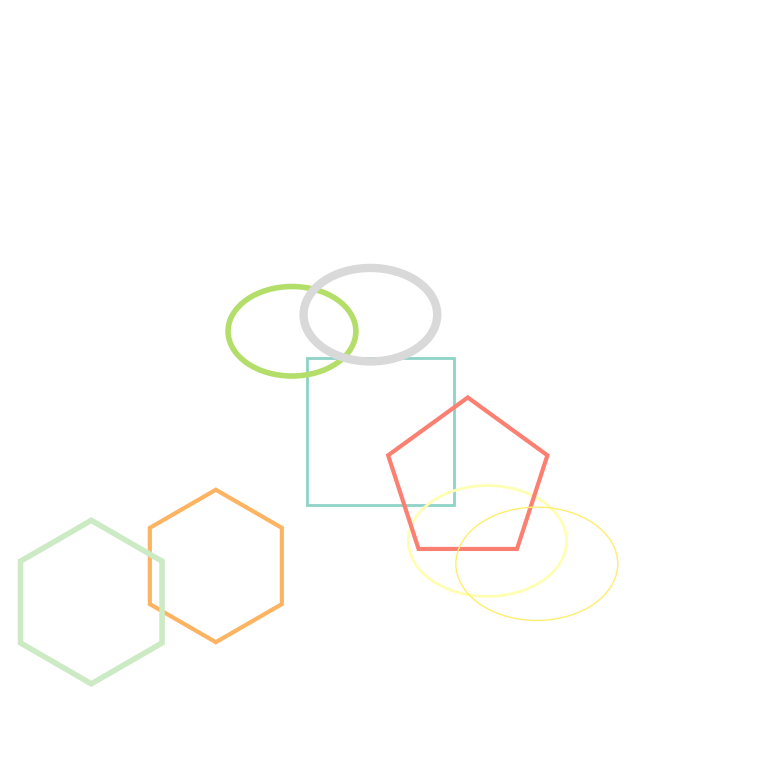[{"shape": "square", "thickness": 1, "radius": 0.48, "center": [0.494, 0.44]}, {"shape": "oval", "thickness": 1, "radius": 0.51, "center": [0.633, 0.297]}, {"shape": "pentagon", "thickness": 1.5, "radius": 0.54, "center": [0.608, 0.375]}, {"shape": "hexagon", "thickness": 1.5, "radius": 0.49, "center": [0.28, 0.265]}, {"shape": "oval", "thickness": 2, "radius": 0.42, "center": [0.379, 0.57]}, {"shape": "oval", "thickness": 3, "radius": 0.43, "center": [0.481, 0.591]}, {"shape": "hexagon", "thickness": 2, "radius": 0.53, "center": [0.119, 0.218]}, {"shape": "oval", "thickness": 0.5, "radius": 0.53, "center": [0.697, 0.268]}]